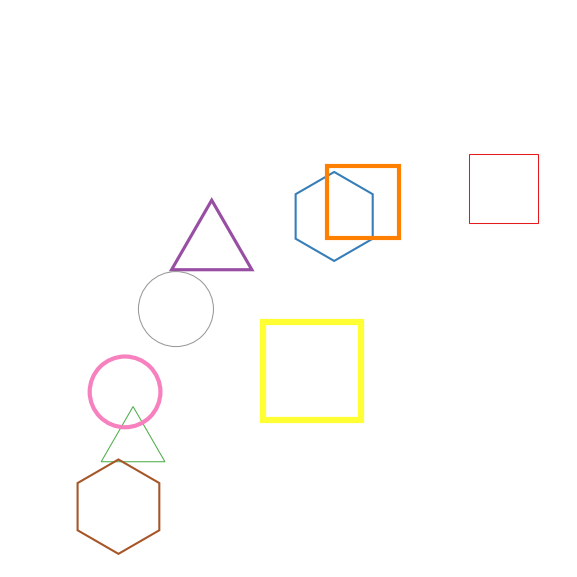[{"shape": "square", "thickness": 0.5, "radius": 0.3, "center": [0.872, 0.673]}, {"shape": "hexagon", "thickness": 1, "radius": 0.39, "center": [0.579, 0.624]}, {"shape": "triangle", "thickness": 0.5, "radius": 0.32, "center": [0.23, 0.231]}, {"shape": "triangle", "thickness": 1.5, "radius": 0.4, "center": [0.367, 0.572]}, {"shape": "square", "thickness": 2, "radius": 0.31, "center": [0.629, 0.649]}, {"shape": "square", "thickness": 3, "radius": 0.42, "center": [0.54, 0.356]}, {"shape": "hexagon", "thickness": 1, "radius": 0.41, "center": [0.205, 0.122]}, {"shape": "circle", "thickness": 2, "radius": 0.31, "center": [0.217, 0.321]}, {"shape": "circle", "thickness": 0.5, "radius": 0.32, "center": [0.305, 0.464]}]